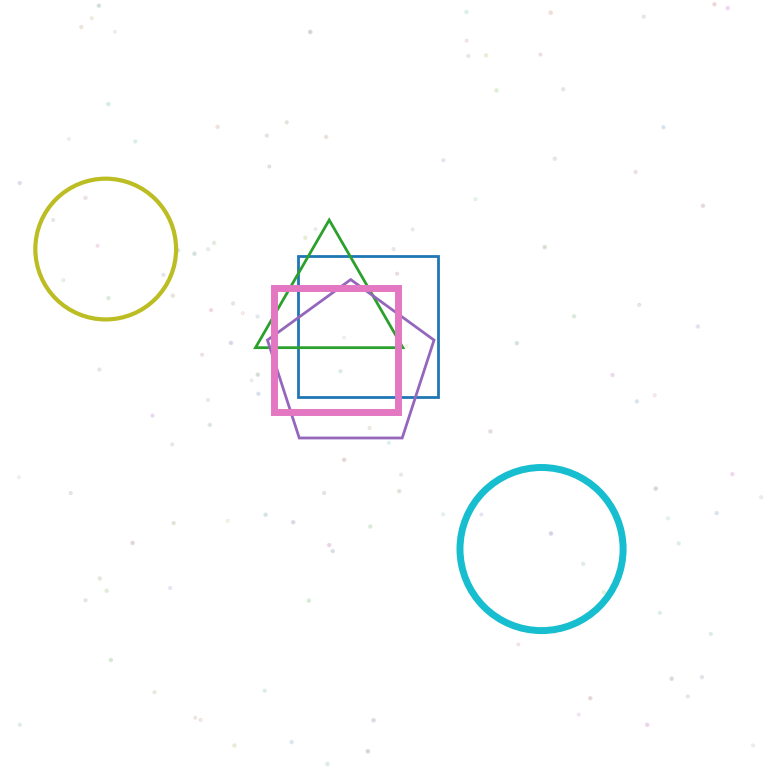[{"shape": "square", "thickness": 1, "radius": 0.46, "center": [0.478, 0.576]}, {"shape": "triangle", "thickness": 1, "radius": 0.55, "center": [0.428, 0.604]}, {"shape": "pentagon", "thickness": 1, "radius": 0.57, "center": [0.456, 0.523]}, {"shape": "square", "thickness": 2.5, "radius": 0.4, "center": [0.437, 0.545]}, {"shape": "circle", "thickness": 1.5, "radius": 0.46, "center": [0.137, 0.677]}, {"shape": "circle", "thickness": 2.5, "radius": 0.53, "center": [0.703, 0.287]}]